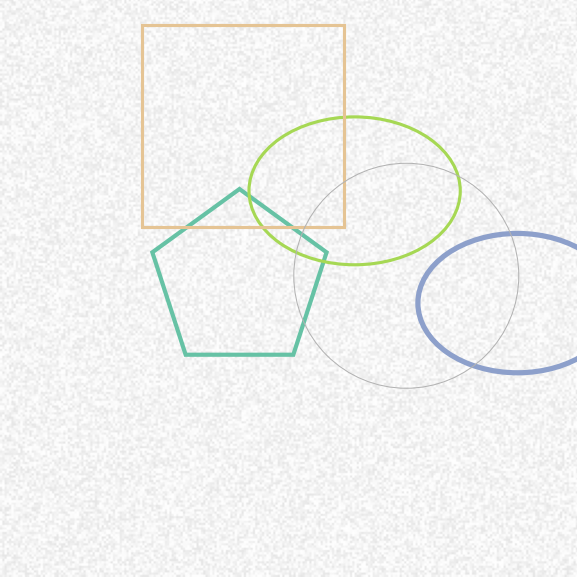[{"shape": "pentagon", "thickness": 2, "radius": 0.79, "center": [0.415, 0.513]}, {"shape": "oval", "thickness": 2.5, "radius": 0.86, "center": [0.896, 0.474]}, {"shape": "oval", "thickness": 1.5, "radius": 0.91, "center": [0.614, 0.669]}, {"shape": "square", "thickness": 1.5, "radius": 0.88, "center": [0.421, 0.781]}, {"shape": "circle", "thickness": 0.5, "radius": 0.97, "center": [0.704, 0.522]}]